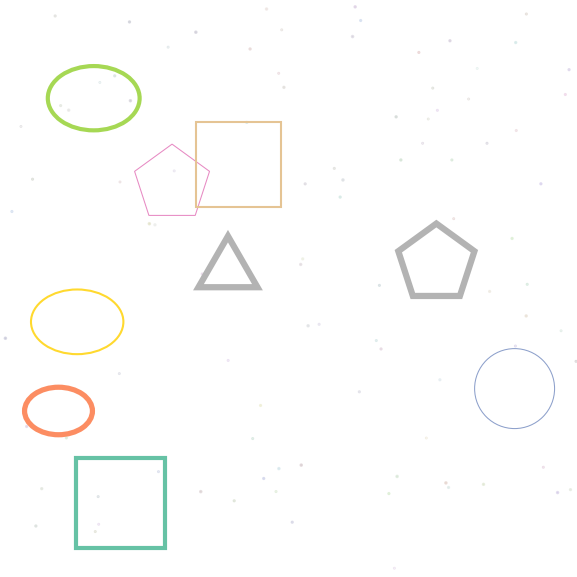[{"shape": "square", "thickness": 2, "radius": 0.39, "center": [0.209, 0.128]}, {"shape": "oval", "thickness": 2.5, "radius": 0.29, "center": [0.101, 0.287]}, {"shape": "circle", "thickness": 0.5, "radius": 0.35, "center": [0.891, 0.326]}, {"shape": "pentagon", "thickness": 0.5, "radius": 0.34, "center": [0.298, 0.681]}, {"shape": "oval", "thickness": 2, "radius": 0.4, "center": [0.162, 0.829]}, {"shape": "oval", "thickness": 1, "radius": 0.4, "center": [0.134, 0.442]}, {"shape": "square", "thickness": 1, "radius": 0.37, "center": [0.413, 0.714]}, {"shape": "pentagon", "thickness": 3, "radius": 0.35, "center": [0.756, 0.543]}, {"shape": "triangle", "thickness": 3, "radius": 0.29, "center": [0.395, 0.531]}]